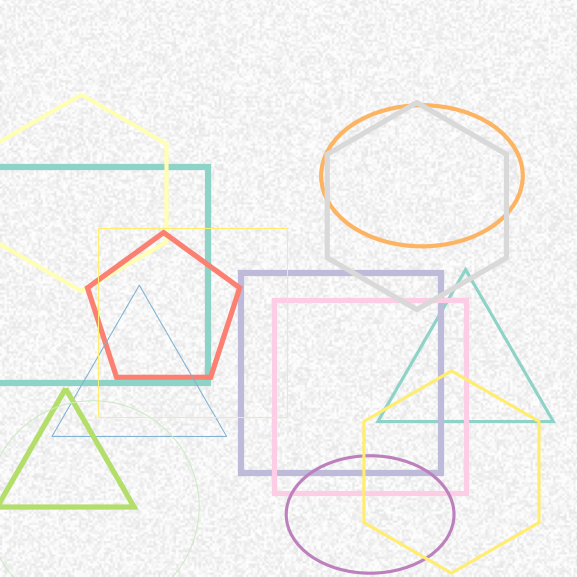[{"shape": "square", "thickness": 3, "radius": 0.93, "center": [0.173, 0.524]}, {"shape": "triangle", "thickness": 1.5, "radius": 0.88, "center": [0.806, 0.357]}, {"shape": "hexagon", "thickness": 2, "radius": 0.85, "center": [0.141, 0.665]}, {"shape": "square", "thickness": 3, "radius": 0.87, "center": [0.59, 0.354]}, {"shape": "pentagon", "thickness": 2.5, "radius": 0.69, "center": [0.283, 0.458]}, {"shape": "triangle", "thickness": 0.5, "radius": 0.87, "center": [0.241, 0.331]}, {"shape": "oval", "thickness": 2, "radius": 0.87, "center": [0.731, 0.695]}, {"shape": "triangle", "thickness": 2.5, "radius": 0.68, "center": [0.114, 0.19]}, {"shape": "square", "thickness": 2.5, "radius": 0.83, "center": [0.641, 0.312]}, {"shape": "hexagon", "thickness": 2.5, "radius": 0.9, "center": [0.722, 0.642]}, {"shape": "oval", "thickness": 1.5, "radius": 0.73, "center": [0.641, 0.108]}, {"shape": "circle", "thickness": 0.5, "radius": 0.92, "center": [0.161, 0.121]}, {"shape": "hexagon", "thickness": 1.5, "radius": 0.88, "center": [0.782, 0.182]}, {"shape": "square", "thickness": 0.5, "radius": 0.82, "center": [0.333, 0.44]}]